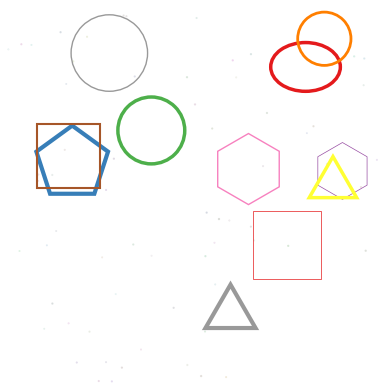[{"shape": "oval", "thickness": 2.5, "radius": 0.45, "center": [0.794, 0.826]}, {"shape": "square", "thickness": 0.5, "radius": 0.44, "center": [0.746, 0.363]}, {"shape": "pentagon", "thickness": 3, "radius": 0.49, "center": [0.188, 0.576]}, {"shape": "circle", "thickness": 2.5, "radius": 0.43, "center": [0.393, 0.661]}, {"shape": "hexagon", "thickness": 0.5, "radius": 0.37, "center": [0.889, 0.556]}, {"shape": "circle", "thickness": 2, "radius": 0.35, "center": [0.842, 0.899]}, {"shape": "triangle", "thickness": 2.5, "radius": 0.36, "center": [0.865, 0.522]}, {"shape": "square", "thickness": 1.5, "radius": 0.41, "center": [0.178, 0.594]}, {"shape": "hexagon", "thickness": 1, "radius": 0.46, "center": [0.645, 0.561]}, {"shape": "triangle", "thickness": 3, "radius": 0.38, "center": [0.599, 0.186]}, {"shape": "circle", "thickness": 1, "radius": 0.5, "center": [0.284, 0.862]}]